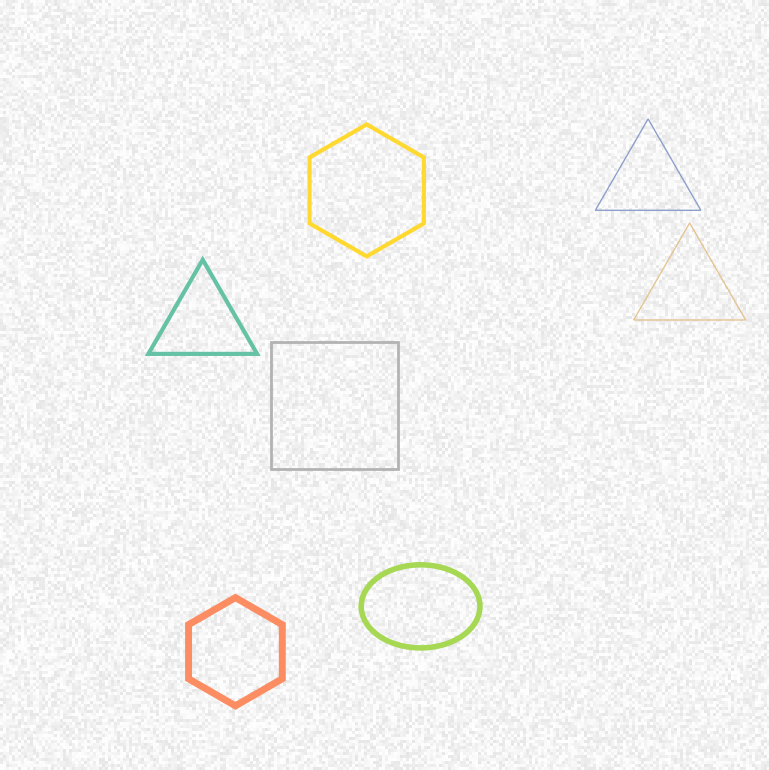[{"shape": "triangle", "thickness": 1.5, "radius": 0.41, "center": [0.263, 0.581]}, {"shape": "hexagon", "thickness": 2.5, "radius": 0.35, "center": [0.306, 0.154]}, {"shape": "triangle", "thickness": 0.5, "radius": 0.4, "center": [0.842, 0.766]}, {"shape": "oval", "thickness": 2, "radius": 0.39, "center": [0.546, 0.213]}, {"shape": "hexagon", "thickness": 1.5, "radius": 0.43, "center": [0.476, 0.753]}, {"shape": "triangle", "thickness": 0.5, "radius": 0.42, "center": [0.896, 0.626]}, {"shape": "square", "thickness": 1, "radius": 0.41, "center": [0.434, 0.474]}]